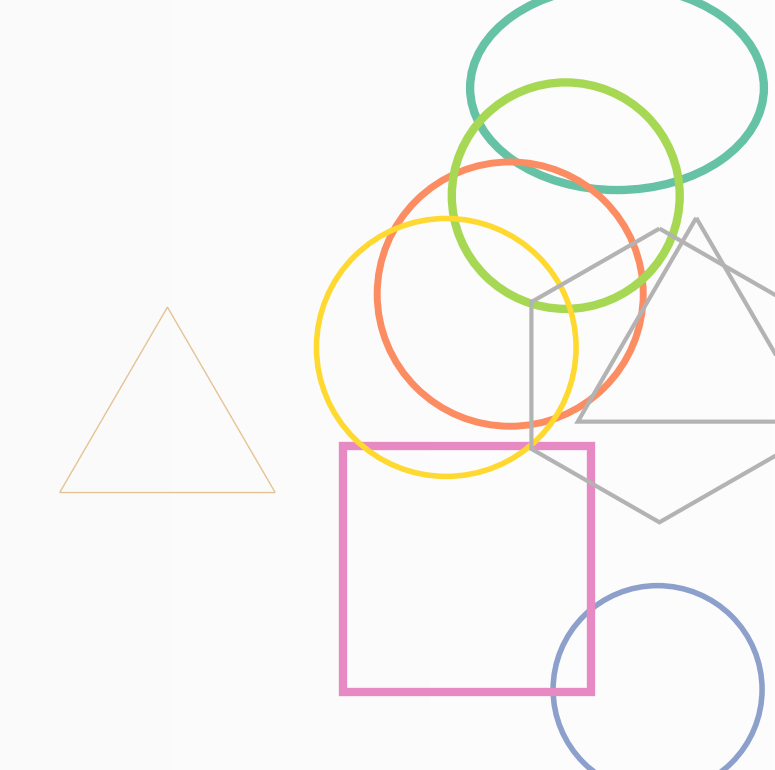[{"shape": "oval", "thickness": 3, "radius": 0.95, "center": [0.796, 0.886]}, {"shape": "circle", "thickness": 2.5, "radius": 0.86, "center": [0.658, 0.618]}, {"shape": "circle", "thickness": 2, "radius": 0.67, "center": [0.848, 0.105]}, {"shape": "square", "thickness": 3, "radius": 0.8, "center": [0.603, 0.261]}, {"shape": "circle", "thickness": 3, "radius": 0.74, "center": [0.73, 0.746]}, {"shape": "circle", "thickness": 2, "radius": 0.84, "center": [0.576, 0.549]}, {"shape": "triangle", "thickness": 0.5, "radius": 0.8, "center": [0.216, 0.441]}, {"shape": "hexagon", "thickness": 1.5, "radius": 0.95, "center": [0.851, 0.512]}, {"shape": "triangle", "thickness": 1.5, "radius": 0.88, "center": [0.898, 0.541]}]